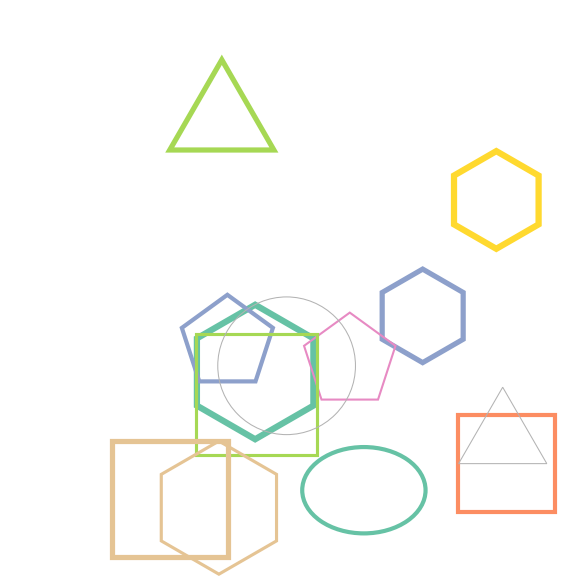[{"shape": "oval", "thickness": 2, "radius": 0.53, "center": [0.63, 0.15]}, {"shape": "hexagon", "thickness": 3, "radius": 0.58, "center": [0.442, 0.355]}, {"shape": "square", "thickness": 2, "radius": 0.42, "center": [0.878, 0.196]}, {"shape": "pentagon", "thickness": 2, "radius": 0.41, "center": [0.394, 0.406]}, {"shape": "hexagon", "thickness": 2.5, "radius": 0.4, "center": [0.732, 0.452]}, {"shape": "pentagon", "thickness": 1, "radius": 0.42, "center": [0.606, 0.375]}, {"shape": "square", "thickness": 1.5, "radius": 0.52, "center": [0.445, 0.316]}, {"shape": "triangle", "thickness": 2.5, "radius": 0.52, "center": [0.384, 0.791]}, {"shape": "hexagon", "thickness": 3, "radius": 0.42, "center": [0.859, 0.653]}, {"shape": "hexagon", "thickness": 1.5, "radius": 0.58, "center": [0.379, 0.12]}, {"shape": "square", "thickness": 2.5, "radius": 0.5, "center": [0.294, 0.135]}, {"shape": "triangle", "thickness": 0.5, "radius": 0.44, "center": [0.87, 0.24]}, {"shape": "circle", "thickness": 0.5, "radius": 0.6, "center": [0.496, 0.366]}]